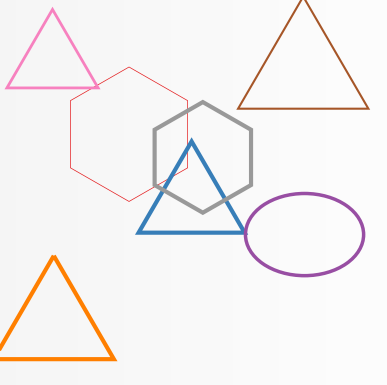[{"shape": "hexagon", "thickness": 0.5, "radius": 0.87, "center": [0.333, 0.651]}, {"shape": "triangle", "thickness": 3, "radius": 0.79, "center": [0.494, 0.475]}, {"shape": "oval", "thickness": 2.5, "radius": 0.76, "center": [0.786, 0.391]}, {"shape": "triangle", "thickness": 3, "radius": 0.9, "center": [0.139, 0.157]}, {"shape": "triangle", "thickness": 1.5, "radius": 0.97, "center": [0.783, 0.815]}, {"shape": "triangle", "thickness": 2, "radius": 0.68, "center": [0.136, 0.84]}, {"shape": "hexagon", "thickness": 3, "radius": 0.72, "center": [0.523, 0.591]}]